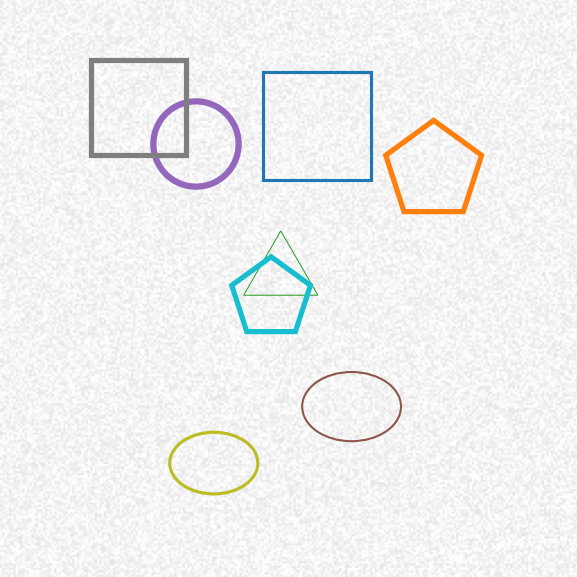[{"shape": "square", "thickness": 1.5, "radius": 0.47, "center": [0.549, 0.78]}, {"shape": "pentagon", "thickness": 2.5, "radius": 0.44, "center": [0.751, 0.703]}, {"shape": "triangle", "thickness": 0.5, "radius": 0.37, "center": [0.486, 0.525]}, {"shape": "circle", "thickness": 3, "radius": 0.37, "center": [0.339, 0.75]}, {"shape": "oval", "thickness": 1, "radius": 0.43, "center": [0.609, 0.295]}, {"shape": "square", "thickness": 2.5, "radius": 0.41, "center": [0.24, 0.813]}, {"shape": "oval", "thickness": 1.5, "radius": 0.38, "center": [0.37, 0.197]}, {"shape": "pentagon", "thickness": 2.5, "radius": 0.36, "center": [0.469, 0.483]}]